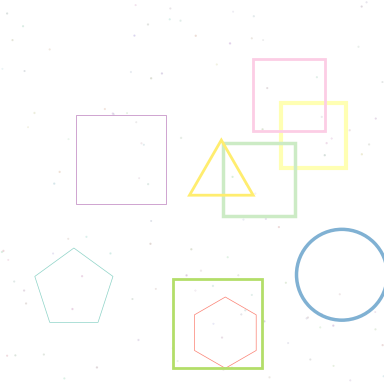[{"shape": "pentagon", "thickness": 0.5, "radius": 0.53, "center": [0.192, 0.249]}, {"shape": "square", "thickness": 3, "radius": 0.43, "center": [0.814, 0.649]}, {"shape": "hexagon", "thickness": 0.5, "radius": 0.46, "center": [0.585, 0.136]}, {"shape": "circle", "thickness": 2.5, "radius": 0.59, "center": [0.888, 0.286]}, {"shape": "square", "thickness": 2, "radius": 0.58, "center": [0.566, 0.16]}, {"shape": "square", "thickness": 2, "radius": 0.47, "center": [0.75, 0.752]}, {"shape": "square", "thickness": 0.5, "radius": 0.58, "center": [0.315, 0.586]}, {"shape": "square", "thickness": 2.5, "radius": 0.47, "center": [0.672, 0.534]}, {"shape": "triangle", "thickness": 2, "radius": 0.48, "center": [0.575, 0.541]}]